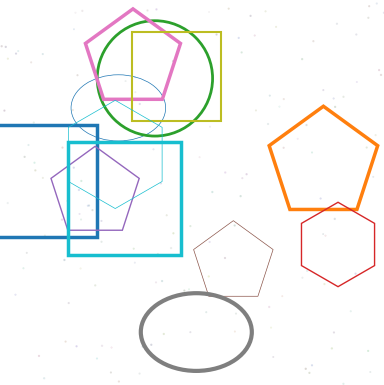[{"shape": "oval", "thickness": 0.5, "radius": 0.61, "center": [0.307, 0.72]}, {"shape": "square", "thickness": 2.5, "radius": 0.73, "center": [0.107, 0.53]}, {"shape": "pentagon", "thickness": 2.5, "radius": 0.74, "center": [0.84, 0.576]}, {"shape": "circle", "thickness": 2, "radius": 0.75, "center": [0.402, 0.796]}, {"shape": "hexagon", "thickness": 1, "radius": 0.55, "center": [0.878, 0.365]}, {"shape": "pentagon", "thickness": 1, "radius": 0.6, "center": [0.247, 0.499]}, {"shape": "pentagon", "thickness": 0.5, "radius": 0.54, "center": [0.606, 0.318]}, {"shape": "pentagon", "thickness": 2.5, "radius": 0.65, "center": [0.345, 0.847]}, {"shape": "oval", "thickness": 3, "radius": 0.72, "center": [0.51, 0.138]}, {"shape": "square", "thickness": 1.5, "radius": 0.57, "center": [0.458, 0.802]}, {"shape": "hexagon", "thickness": 0.5, "radius": 0.7, "center": [0.299, 0.599]}, {"shape": "square", "thickness": 2.5, "radius": 0.74, "center": [0.323, 0.485]}]